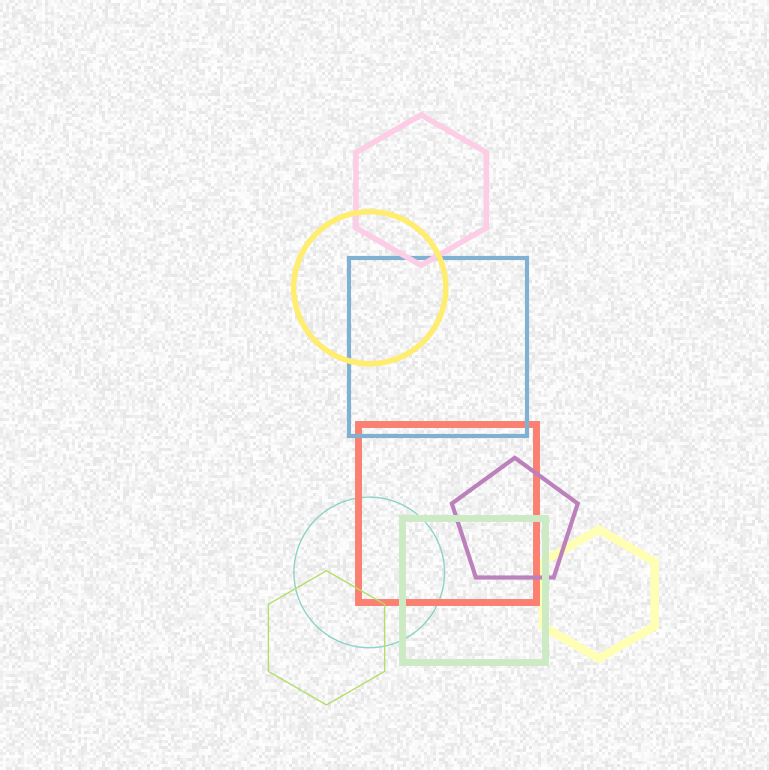[{"shape": "circle", "thickness": 0.5, "radius": 0.49, "center": [0.48, 0.257]}, {"shape": "hexagon", "thickness": 3, "radius": 0.42, "center": [0.778, 0.229]}, {"shape": "square", "thickness": 2.5, "radius": 0.58, "center": [0.581, 0.334]}, {"shape": "square", "thickness": 1.5, "radius": 0.58, "center": [0.569, 0.55]}, {"shape": "hexagon", "thickness": 0.5, "radius": 0.44, "center": [0.424, 0.172]}, {"shape": "hexagon", "thickness": 2, "radius": 0.49, "center": [0.547, 0.753]}, {"shape": "pentagon", "thickness": 1.5, "radius": 0.43, "center": [0.669, 0.32]}, {"shape": "square", "thickness": 2.5, "radius": 0.47, "center": [0.615, 0.234]}, {"shape": "circle", "thickness": 2, "radius": 0.49, "center": [0.48, 0.626]}]